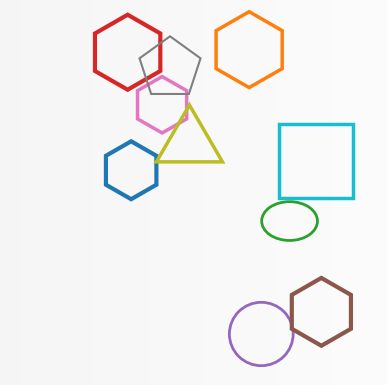[{"shape": "hexagon", "thickness": 3, "radius": 0.38, "center": [0.338, 0.558]}, {"shape": "hexagon", "thickness": 2.5, "radius": 0.49, "center": [0.643, 0.871]}, {"shape": "oval", "thickness": 2, "radius": 0.36, "center": [0.747, 0.426]}, {"shape": "hexagon", "thickness": 3, "radius": 0.49, "center": [0.329, 0.864]}, {"shape": "circle", "thickness": 2, "radius": 0.41, "center": [0.674, 0.132]}, {"shape": "hexagon", "thickness": 3, "radius": 0.44, "center": [0.829, 0.19]}, {"shape": "hexagon", "thickness": 2.5, "radius": 0.37, "center": [0.418, 0.728]}, {"shape": "pentagon", "thickness": 1.5, "radius": 0.41, "center": [0.439, 0.823]}, {"shape": "triangle", "thickness": 2.5, "radius": 0.49, "center": [0.489, 0.629]}, {"shape": "square", "thickness": 2.5, "radius": 0.48, "center": [0.815, 0.583]}]